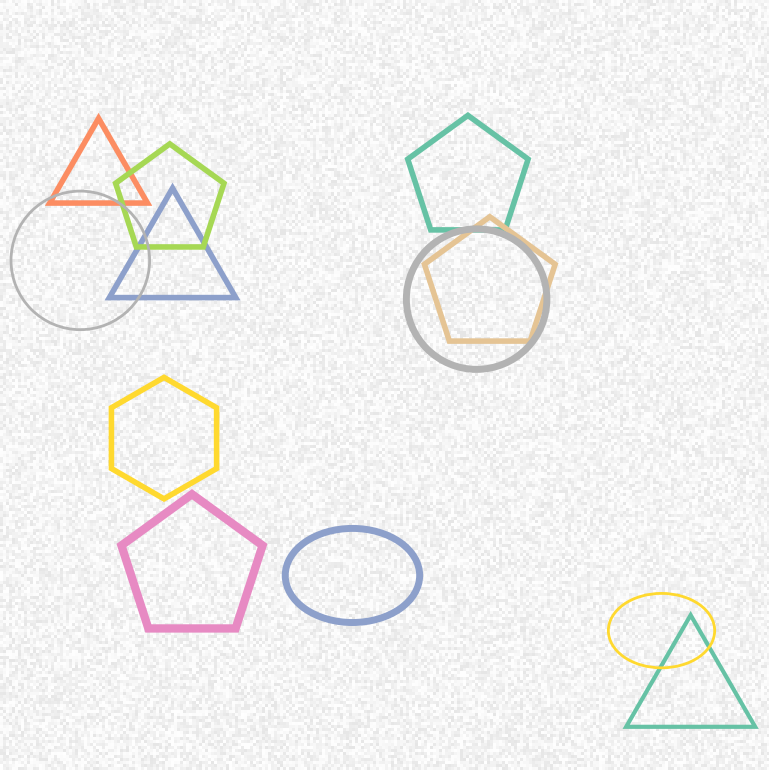[{"shape": "pentagon", "thickness": 2, "radius": 0.41, "center": [0.608, 0.768]}, {"shape": "triangle", "thickness": 1.5, "radius": 0.48, "center": [0.897, 0.104]}, {"shape": "triangle", "thickness": 2, "radius": 0.37, "center": [0.128, 0.773]}, {"shape": "oval", "thickness": 2.5, "radius": 0.44, "center": [0.458, 0.253]}, {"shape": "triangle", "thickness": 2, "radius": 0.47, "center": [0.224, 0.661]}, {"shape": "pentagon", "thickness": 3, "radius": 0.48, "center": [0.249, 0.262]}, {"shape": "pentagon", "thickness": 2, "radius": 0.37, "center": [0.221, 0.739]}, {"shape": "oval", "thickness": 1, "radius": 0.35, "center": [0.859, 0.181]}, {"shape": "hexagon", "thickness": 2, "radius": 0.39, "center": [0.213, 0.431]}, {"shape": "pentagon", "thickness": 2, "radius": 0.45, "center": [0.636, 0.629]}, {"shape": "circle", "thickness": 1, "radius": 0.45, "center": [0.104, 0.662]}, {"shape": "circle", "thickness": 2.5, "radius": 0.46, "center": [0.619, 0.612]}]